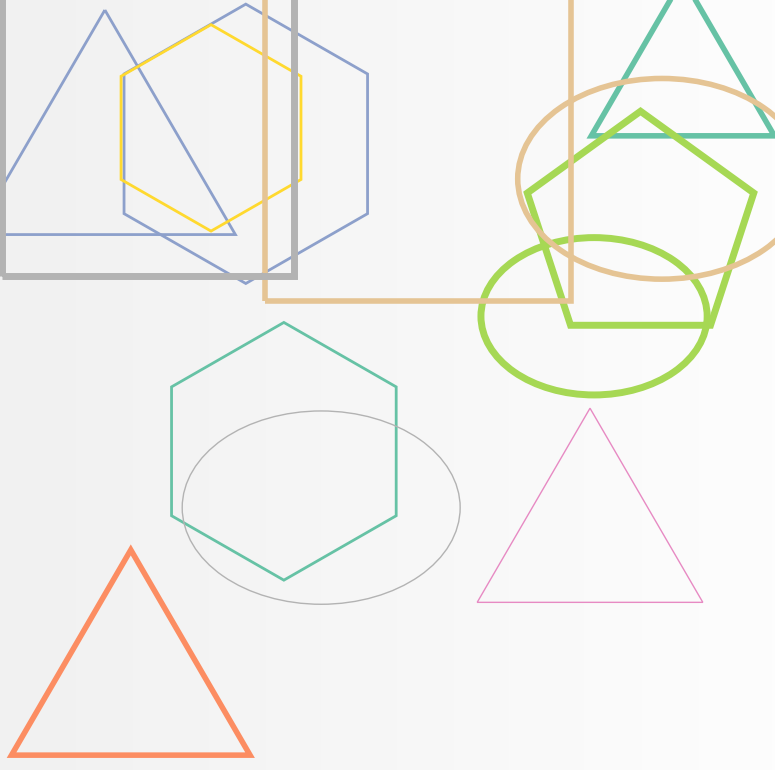[{"shape": "hexagon", "thickness": 1, "radius": 0.84, "center": [0.366, 0.414]}, {"shape": "triangle", "thickness": 2, "radius": 0.68, "center": [0.881, 0.892]}, {"shape": "triangle", "thickness": 2, "radius": 0.89, "center": [0.169, 0.108]}, {"shape": "triangle", "thickness": 1, "radius": 0.97, "center": [0.135, 0.793]}, {"shape": "hexagon", "thickness": 1, "radius": 0.91, "center": [0.317, 0.813]}, {"shape": "triangle", "thickness": 0.5, "radius": 0.84, "center": [0.761, 0.302]}, {"shape": "oval", "thickness": 2.5, "radius": 0.73, "center": [0.767, 0.589]}, {"shape": "pentagon", "thickness": 2.5, "radius": 0.77, "center": [0.826, 0.702]}, {"shape": "hexagon", "thickness": 1, "radius": 0.67, "center": [0.272, 0.834]}, {"shape": "square", "thickness": 2, "radius": 0.98, "center": [0.539, 0.806]}, {"shape": "oval", "thickness": 2, "radius": 0.93, "center": [0.854, 0.768]}, {"shape": "oval", "thickness": 0.5, "radius": 0.9, "center": [0.414, 0.341]}, {"shape": "square", "thickness": 2.5, "radius": 0.94, "center": [0.191, 0.831]}]